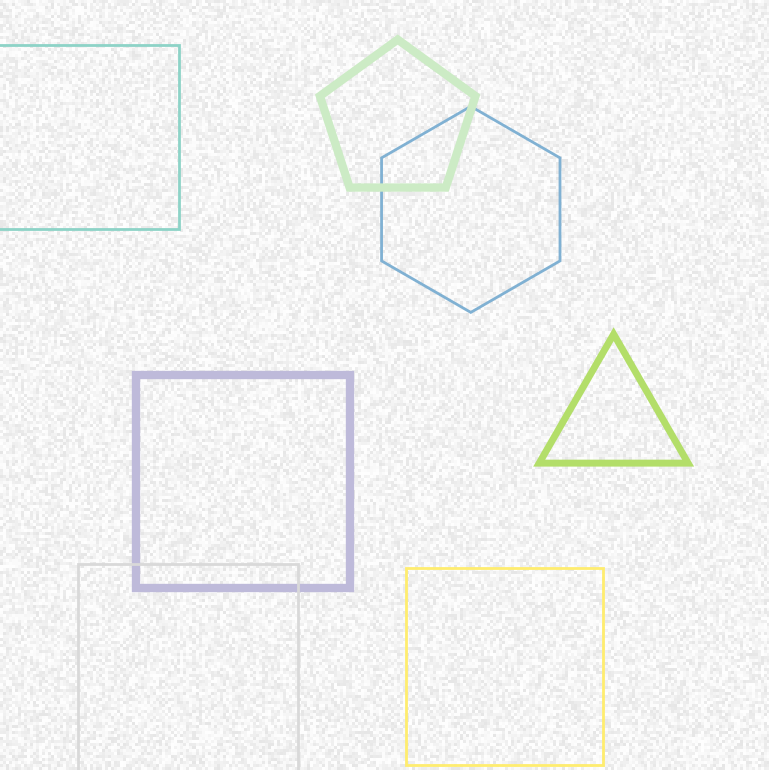[{"shape": "square", "thickness": 1, "radius": 0.6, "center": [0.112, 0.822]}, {"shape": "square", "thickness": 3, "radius": 0.69, "center": [0.315, 0.375]}, {"shape": "hexagon", "thickness": 1, "radius": 0.67, "center": [0.611, 0.728]}, {"shape": "triangle", "thickness": 2.5, "radius": 0.56, "center": [0.797, 0.454]}, {"shape": "square", "thickness": 1, "radius": 0.72, "center": [0.244, 0.124]}, {"shape": "pentagon", "thickness": 3, "radius": 0.53, "center": [0.516, 0.842]}, {"shape": "square", "thickness": 1, "radius": 0.64, "center": [0.655, 0.134]}]